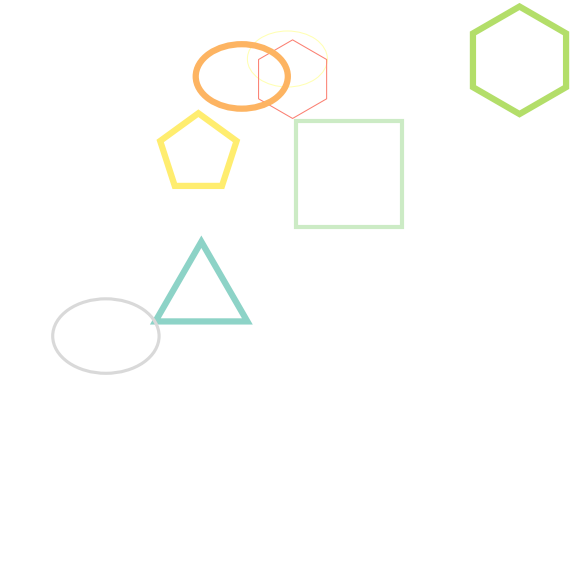[{"shape": "triangle", "thickness": 3, "radius": 0.46, "center": [0.349, 0.489]}, {"shape": "oval", "thickness": 0.5, "radius": 0.35, "center": [0.498, 0.897]}, {"shape": "hexagon", "thickness": 0.5, "radius": 0.34, "center": [0.507, 0.862]}, {"shape": "oval", "thickness": 3, "radius": 0.4, "center": [0.419, 0.867]}, {"shape": "hexagon", "thickness": 3, "radius": 0.47, "center": [0.9, 0.895]}, {"shape": "oval", "thickness": 1.5, "radius": 0.46, "center": [0.183, 0.417]}, {"shape": "square", "thickness": 2, "radius": 0.46, "center": [0.605, 0.698]}, {"shape": "pentagon", "thickness": 3, "radius": 0.35, "center": [0.343, 0.733]}]